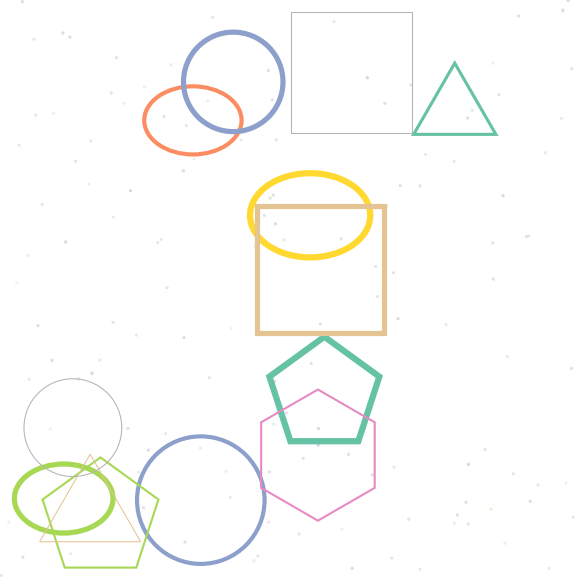[{"shape": "triangle", "thickness": 1.5, "radius": 0.41, "center": [0.787, 0.808]}, {"shape": "pentagon", "thickness": 3, "radius": 0.5, "center": [0.562, 0.316]}, {"shape": "oval", "thickness": 2, "radius": 0.42, "center": [0.334, 0.791]}, {"shape": "circle", "thickness": 2.5, "radius": 0.43, "center": [0.404, 0.857]}, {"shape": "circle", "thickness": 2, "radius": 0.55, "center": [0.348, 0.133]}, {"shape": "hexagon", "thickness": 1, "radius": 0.57, "center": [0.551, 0.211]}, {"shape": "oval", "thickness": 2.5, "radius": 0.43, "center": [0.11, 0.136]}, {"shape": "pentagon", "thickness": 1, "radius": 0.53, "center": [0.174, 0.102]}, {"shape": "oval", "thickness": 3, "radius": 0.52, "center": [0.537, 0.626]}, {"shape": "square", "thickness": 2.5, "radius": 0.55, "center": [0.555, 0.533]}, {"shape": "triangle", "thickness": 0.5, "radius": 0.51, "center": [0.156, 0.112]}, {"shape": "circle", "thickness": 0.5, "radius": 0.42, "center": [0.126, 0.259]}, {"shape": "square", "thickness": 0.5, "radius": 0.52, "center": [0.608, 0.873]}]